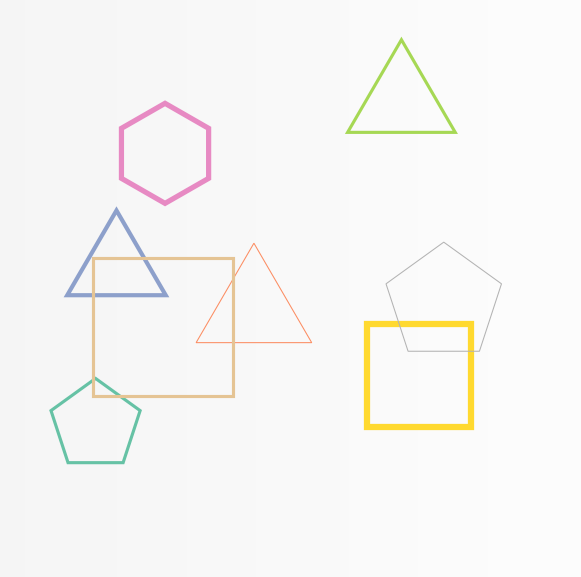[{"shape": "pentagon", "thickness": 1.5, "radius": 0.4, "center": [0.164, 0.263]}, {"shape": "triangle", "thickness": 0.5, "radius": 0.57, "center": [0.437, 0.463]}, {"shape": "triangle", "thickness": 2, "radius": 0.49, "center": [0.2, 0.537]}, {"shape": "hexagon", "thickness": 2.5, "radius": 0.43, "center": [0.284, 0.734]}, {"shape": "triangle", "thickness": 1.5, "radius": 0.53, "center": [0.691, 0.823]}, {"shape": "square", "thickness": 3, "radius": 0.45, "center": [0.721, 0.349]}, {"shape": "square", "thickness": 1.5, "radius": 0.6, "center": [0.281, 0.433]}, {"shape": "pentagon", "thickness": 0.5, "radius": 0.52, "center": [0.763, 0.475]}]